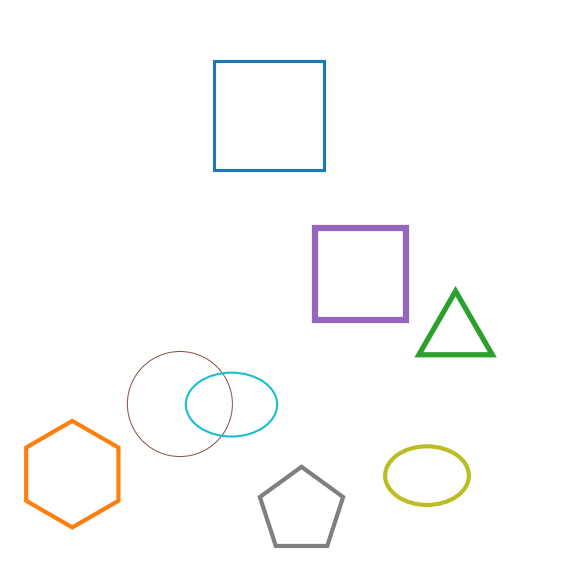[{"shape": "square", "thickness": 1.5, "radius": 0.47, "center": [0.466, 0.799]}, {"shape": "hexagon", "thickness": 2, "radius": 0.46, "center": [0.125, 0.178]}, {"shape": "triangle", "thickness": 2.5, "radius": 0.37, "center": [0.789, 0.422]}, {"shape": "square", "thickness": 3, "radius": 0.4, "center": [0.624, 0.525]}, {"shape": "circle", "thickness": 0.5, "radius": 0.45, "center": [0.311, 0.3]}, {"shape": "pentagon", "thickness": 2, "radius": 0.38, "center": [0.522, 0.115]}, {"shape": "oval", "thickness": 2, "radius": 0.36, "center": [0.739, 0.176]}, {"shape": "oval", "thickness": 1, "radius": 0.4, "center": [0.401, 0.299]}]